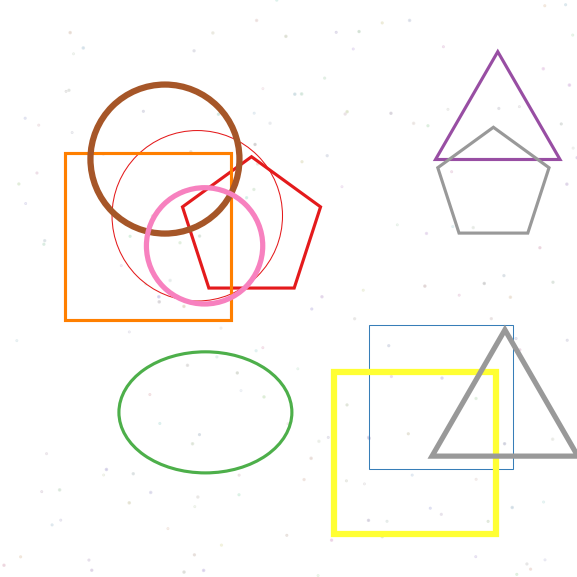[{"shape": "pentagon", "thickness": 1.5, "radius": 0.63, "center": [0.436, 0.602]}, {"shape": "circle", "thickness": 0.5, "radius": 0.74, "center": [0.342, 0.625]}, {"shape": "square", "thickness": 0.5, "radius": 0.62, "center": [0.764, 0.312]}, {"shape": "oval", "thickness": 1.5, "radius": 0.75, "center": [0.356, 0.285]}, {"shape": "triangle", "thickness": 1.5, "radius": 0.62, "center": [0.862, 0.785]}, {"shape": "square", "thickness": 1.5, "radius": 0.72, "center": [0.256, 0.589]}, {"shape": "square", "thickness": 3, "radius": 0.7, "center": [0.719, 0.215]}, {"shape": "circle", "thickness": 3, "radius": 0.65, "center": [0.286, 0.724]}, {"shape": "circle", "thickness": 2.5, "radius": 0.5, "center": [0.354, 0.573]}, {"shape": "pentagon", "thickness": 1.5, "radius": 0.51, "center": [0.854, 0.677]}, {"shape": "triangle", "thickness": 2.5, "radius": 0.73, "center": [0.874, 0.282]}]